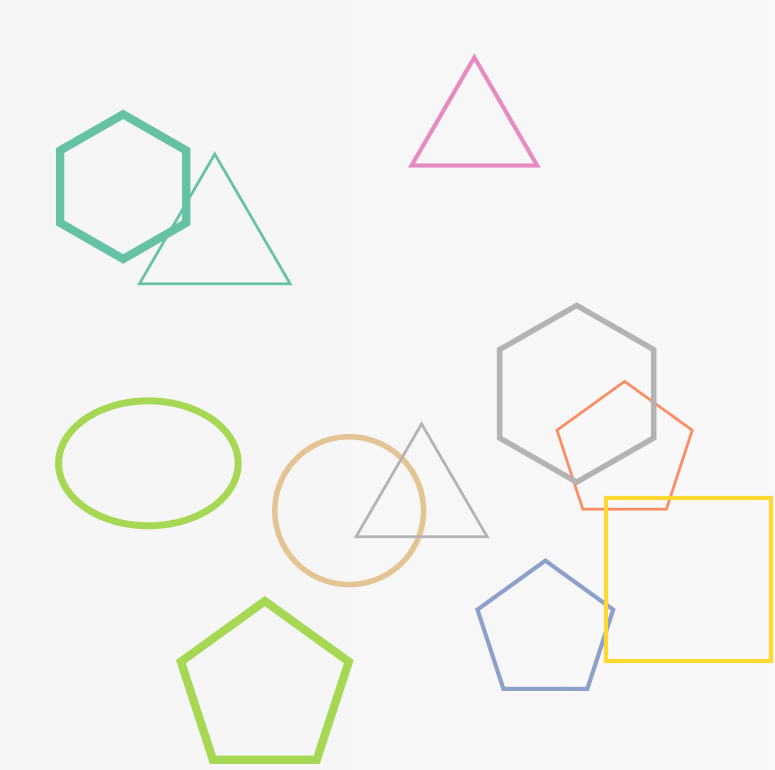[{"shape": "hexagon", "thickness": 3, "radius": 0.47, "center": [0.159, 0.758]}, {"shape": "triangle", "thickness": 1, "radius": 0.56, "center": [0.277, 0.688]}, {"shape": "pentagon", "thickness": 1, "radius": 0.46, "center": [0.806, 0.413]}, {"shape": "pentagon", "thickness": 1.5, "radius": 0.46, "center": [0.704, 0.18]}, {"shape": "triangle", "thickness": 1.5, "radius": 0.47, "center": [0.612, 0.832]}, {"shape": "pentagon", "thickness": 3, "radius": 0.57, "center": [0.342, 0.105]}, {"shape": "oval", "thickness": 2.5, "radius": 0.58, "center": [0.191, 0.398]}, {"shape": "square", "thickness": 1.5, "radius": 0.53, "center": [0.889, 0.247]}, {"shape": "circle", "thickness": 2, "radius": 0.48, "center": [0.451, 0.337]}, {"shape": "triangle", "thickness": 1, "radius": 0.49, "center": [0.544, 0.352]}, {"shape": "hexagon", "thickness": 2, "radius": 0.57, "center": [0.744, 0.489]}]